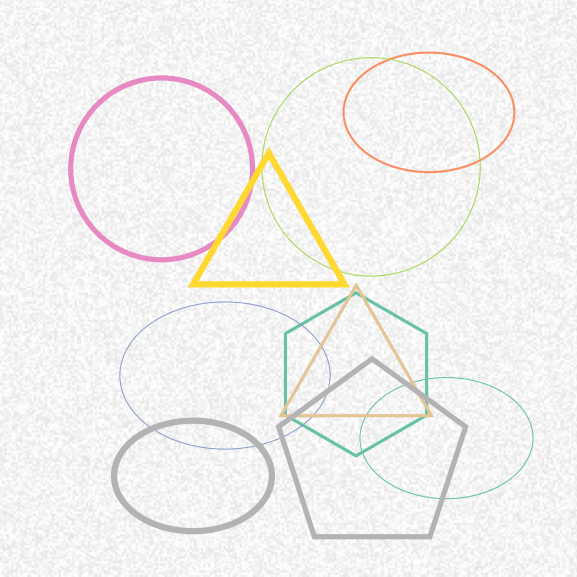[{"shape": "oval", "thickness": 0.5, "radius": 0.75, "center": [0.773, 0.24]}, {"shape": "hexagon", "thickness": 1.5, "radius": 0.71, "center": [0.616, 0.351]}, {"shape": "oval", "thickness": 1, "radius": 0.74, "center": [0.743, 0.805]}, {"shape": "oval", "thickness": 0.5, "radius": 0.91, "center": [0.39, 0.349]}, {"shape": "circle", "thickness": 2.5, "radius": 0.79, "center": [0.28, 0.707]}, {"shape": "circle", "thickness": 0.5, "radius": 0.95, "center": [0.642, 0.71]}, {"shape": "triangle", "thickness": 3, "radius": 0.76, "center": [0.465, 0.583]}, {"shape": "triangle", "thickness": 1.5, "radius": 0.75, "center": [0.617, 0.355]}, {"shape": "oval", "thickness": 3, "radius": 0.68, "center": [0.334, 0.175]}, {"shape": "pentagon", "thickness": 2.5, "radius": 0.85, "center": [0.644, 0.207]}]